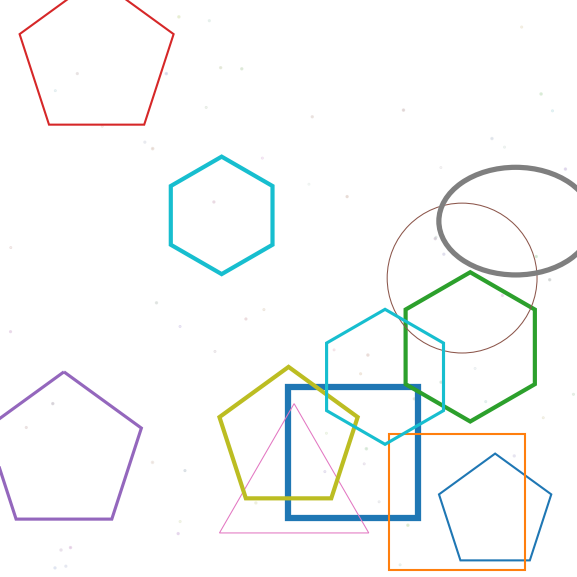[{"shape": "square", "thickness": 3, "radius": 0.56, "center": [0.612, 0.216]}, {"shape": "pentagon", "thickness": 1, "radius": 0.51, "center": [0.857, 0.111]}, {"shape": "square", "thickness": 1, "radius": 0.59, "center": [0.792, 0.13]}, {"shape": "hexagon", "thickness": 2, "radius": 0.65, "center": [0.814, 0.399]}, {"shape": "pentagon", "thickness": 1, "radius": 0.7, "center": [0.167, 0.897]}, {"shape": "pentagon", "thickness": 1.5, "radius": 0.7, "center": [0.111, 0.214]}, {"shape": "circle", "thickness": 0.5, "radius": 0.65, "center": [0.8, 0.518]}, {"shape": "triangle", "thickness": 0.5, "radius": 0.75, "center": [0.509, 0.151]}, {"shape": "oval", "thickness": 2.5, "radius": 0.67, "center": [0.893, 0.616]}, {"shape": "pentagon", "thickness": 2, "radius": 0.63, "center": [0.5, 0.238]}, {"shape": "hexagon", "thickness": 2, "radius": 0.51, "center": [0.384, 0.626]}, {"shape": "hexagon", "thickness": 1.5, "radius": 0.58, "center": [0.667, 0.347]}]